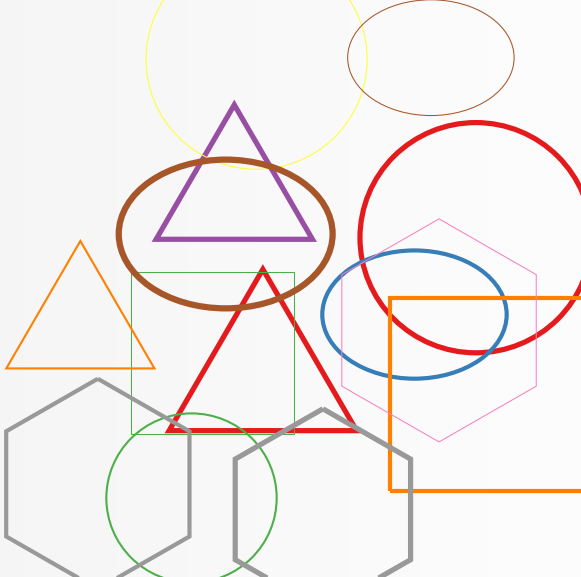[{"shape": "triangle", "thickness": 2.5, "radius": 0.93, "center": [0.452, 0.347]}, {"shape": "circle", "thickness": 2.5, "radius": 1.0, "center": [0.819, 0.588]}, {"shape": "oval", "thickness": 2, "radius": 0.79, "center": [0.713, 0.454]}, {"shape": "circle", "thickness": 1, "radius": 0.73, "center": [0.329, 0.137]}, {"shape": "square", "thickness": 0.5, "radius": 0.7, "center": [0.366, 0.387]}, {"shape": "triangle", "thickness": 2.5, "radius": 0.78, "center": [0.403, 0.662]}, {"shape": "triangle", "thickness": 1, "radius": 0.74, "center": [0.138, 0.435]}, {"shape": "square", "thickness": 2, "radius": 0.83, "center": [0.837, 0.316]}, {"shape": "circle", "thickness": 0.5, "radius": 0.95, "center": [0.441, 0.896]}, {"shape": "oval", "thickness": 3, "radius": 0.92, "center": [0.388, 0.594]}, {"shape": "oval", "thickness": 0.5, "radius": 0.72, "center": [0.741, 0.899]}, {"shape": "hexagon", "thickness": 0.5, "radius": 0.97, "center": [0.755, 0.427]}, {"shape": "hexagon", "thickness": 2, "radius": 0.91, "center": [0.168, 0.161]}, {"shape": "hexagon", "thickness": 2.5, "radius": 0.87, "center": [0.556, 0.117]}]